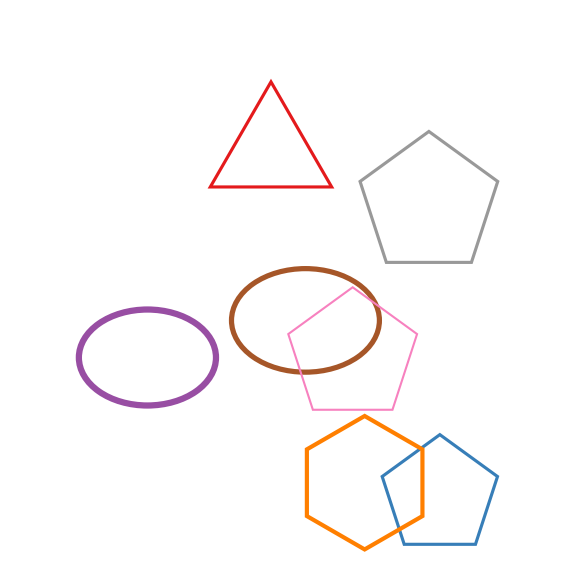[{"shape": "triangle", "thickness": 1.5, "radius": 0.61, "center": [0.469, 0.736]}, {"shape": "pentagon", "thickness": 1.5, "radius": 0.52, "center": [0.762, 0.142]}, {"shape": "oval", "thickness": 3, "radius": 0.59, "center": [0.255, 0.38]}, {"shape": "hexagon", "thickness": 2, "radius": 0.58, "center": [0.631, 0.163]}, {"shape": "oval", "thickness": 2.5, "radius": 0.64, "center": [0.529, 0.444]}, {"shape": "pentagon", "thickness": 1, "radius": 0.59, "center": [0.611, 0.384]}, {"shape": "pentagon", "thickness": 1.5, "radius": 0.63, "center": [0.743, 0.646]}]